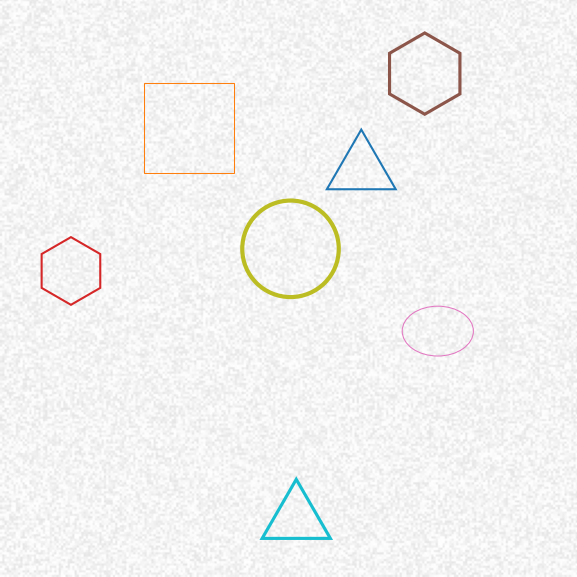[{"shape": "triangle", "thickness": 1, "radius": 0.34, "center": [0.626, 0.706]}, {"shape": "square", "thickness": 0.5, "radius": 0.39, "center": [0.328, 0.778]}, {"shape": "hexagon", "thickness": 1, "radius": 0.29, "center": [0.123, 0.53]}, {"shape": "hexagon", "thickness": 1.5, "radius": 0.35, "center": [0.735, 0.872]}, {"shape": "oval", "thickness": 0.5, "radius": 0.31, "center": [0.758, 0.426]}, {"shape": "circle", "thickness": 2, "radius": 0.42, "center": [0.503, 0.568]}, {"shape": "triangle", "thickness": 1.5, "radius": 0.34, "center": [0.513, 0.101]}]